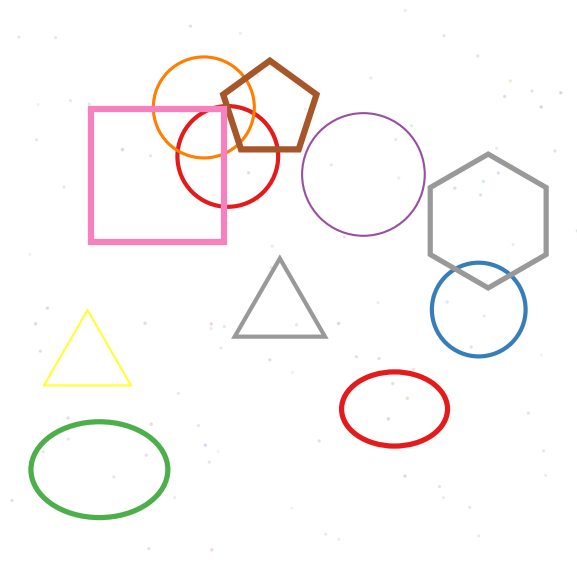[{"shape": "circle", "thickness": 2, "radius": 0.44, "center": [0.394, 0.728]}, {"shape": "oval", "thickness": 2.5, "radius": 0.46, "center": [0.683, 0.291]}, {"shape": "circle", "thickness": 2, "radius": 0.41, "center": [0.829, 0.463]}, {"shape": "oval", "thickness": 2.5, "radius": 0.59, "center": [0.172, 0.186]}, {"shape": "circle", "thickness": 1, "radius": 0.53, "center": [0.629, 0.697]}, {"shape": "circle", "thickness": 1.5, "radius": 0.44, "center": [0.353, 0.813]}, {"shape": "triangle", "thickness": 1, "radius": 0.43, "center": [0.151, 0.375]}, {"shape": "pentagon", "thickness": 3, "radius": 0.42, "center": [0.467, 0.809]}, {"shape": "square", "thickness": 3, "radius": 0.58, "center": [0.272, 0.695]}, {"shape": "hexagon", "thickness": 2.5, "radius": 0.58, "center": [0.845, 0.616]}, {"shape": "triangle", "thickness": 2, "radius": 0.45, "center": [0.485, 0.461]}]